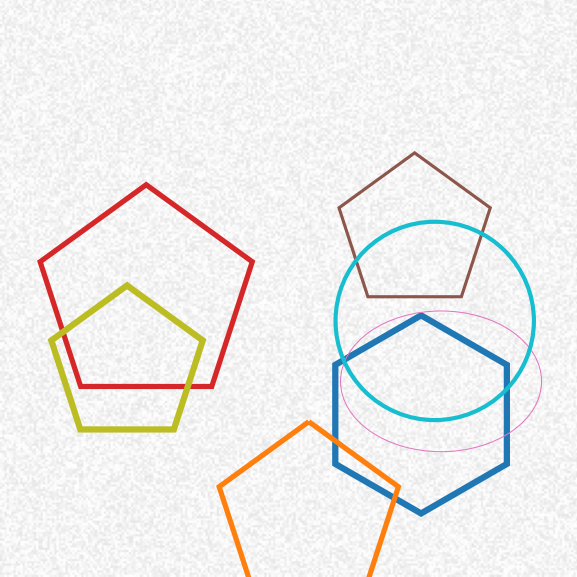[{"shape": "hexagon", "thickness": 3, "radius": 0.86, "center": [0.729, 0.282]}, {"shape": "pentagon", "thickness": 2.5, "radius": 0.82, "center": [0.535, 0.106]}, {"shape": "pentagon", "thickness": 2.5, "radius": 0.97, "center": [0.253, 0.486]}, {"shape": "pentagon", "thickness": 1.5, "radius": 0.69, "center": [0.718, 0.597]}, {"shape": "oval", "thickness": 0.5, "radius": 0.87, "center": [0.764, 0.339]}, {"shape": "pentagon", "thickness": 3, "radius": 0.69, "center": [0.22, 0.367]}, {"shape": "circle", "thickness": 2, "radius": 0.86, "center": [0.753, 0.443]}]